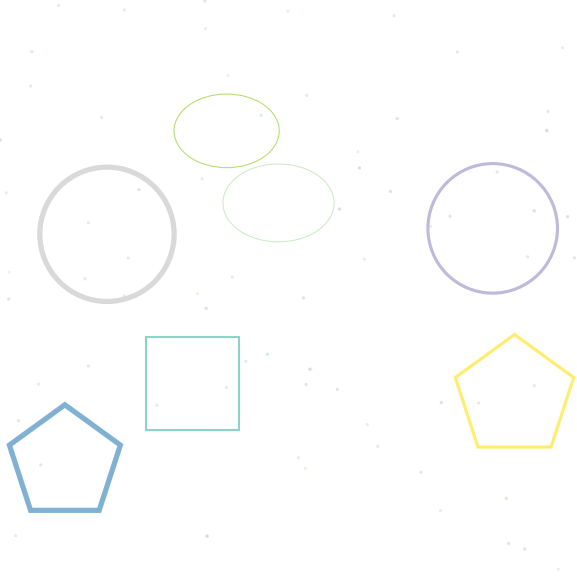[{"shape": "square", "thickness": 1, "radius": 0.4, "center": [0.334, 0.335]}, {"shape": "circle", "thickness": 1.5, "radius": 0.56, "center": [0.853, 0.604]}, {"shape": "pentagon", "thickness": 2.5, "radius": 0.51, "center": [0.112, 0.197]}, {"shape": "oval", "thickness": 0.5, "radius": 0.46, "center": [0.392, 0.773]}, {"shape": "circle", "thickness": 2.5, "radius": 0.58, "center": [0.185, 0.593]}, {"shape": "oval", "thickness": 0.5, "radius": 0.48, "center": [0.482, 0.648]}, {"shape": "pentagon", "thickness": 1.5, "radius": 0.54, "center": [0.891, 0.312]}]